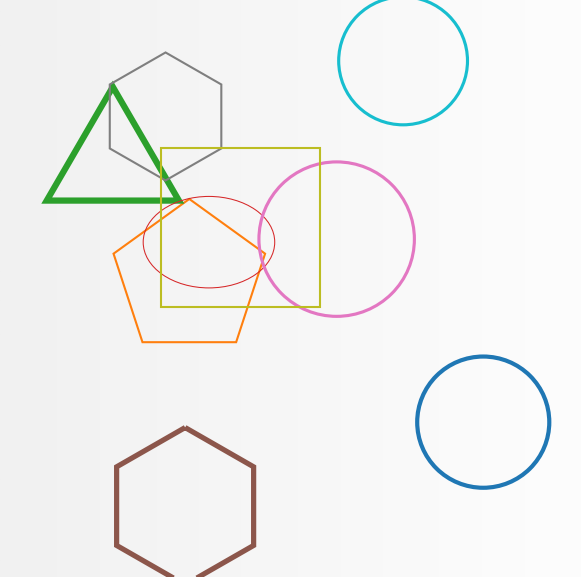[{"shape": "circle", "thickness": 2, "radius": 0.57, "center": [0.831, 0.268]}, {"shape": "pentagon", "thickness": 1, "radius": 0.69, "center": [0.326, 0.517]}, {"shape": "triangle", "thickness": 3, "radius": 0.66, "center": [0.194, 0.717]}, {"shape": "oval", "thickness": 0.5, "radius": 0.57, "center": [0.359, 0.58]}, {"shape": "hexagon", "thickness": 2.5, "radius": 0.68, "center": [0.319, 0.123]}, {"shape": "circle", "thickness": 1.5, "radius": 0.67, "center": [0.579, 0.585]}, {"shape": "hexagon", "thickness": 1, "radius": 0.55, "center": [0.285, 0.797]}, {"shape": "square", "thickness": 1, "radius": 0.68, "center": [0.413, 0.605]}, {"shape": "circle", "thickness": 1.5, "radius": 0.55, "center": [0.693, 0.894]}]